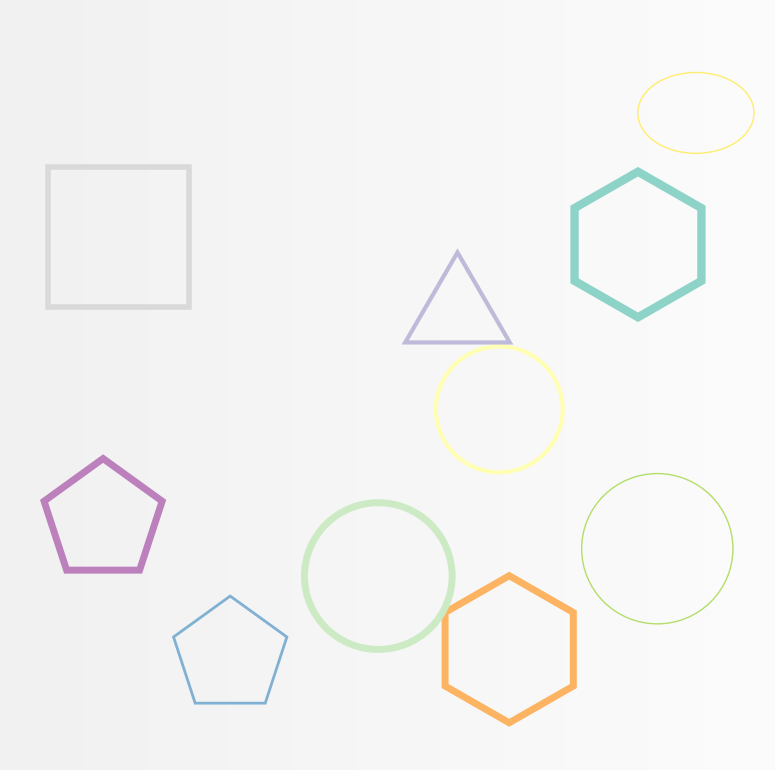[{"shape": "hexagon", "thickness": 3, "radius": 0.47, "center": [0.823, 0.682]}, {"shape": "circle", "thickness": 1.5, "radius": 0.41, "center": [0.644, 0.468]}, {"shape": "triangle", "thickness": 1.5, "radius": 0.39, "center": [0.59, 0.594]}, {"shape": "pentagon", "thickness": 1, "radius": 0.38, "center": [0.297, 0.149]}, {"shape": "hexagon", "thickness": 2.5, "radius": 0.48, "center": [0.657, 0.157]}, {"shape": "circle", "thickness": 0.5, "radius": 0.49, "center": [0.848, 0.287]}, {"shape": "square", "thickness": 2, "radius": 0.45, "center": [0.153, 0.693]}, {"shape": "pentagon", "thickness": 2.5, "radius": 0.4, "center": [0.133, 0.324]}, {"shape": "circle", "thickness": 2.5, "radius": 0.48, "center": [0.488, 0.252]}, {"shape": "oval", "thickness": 0.5, "radius": 0.38, "center": [0.898, 0.853]}]